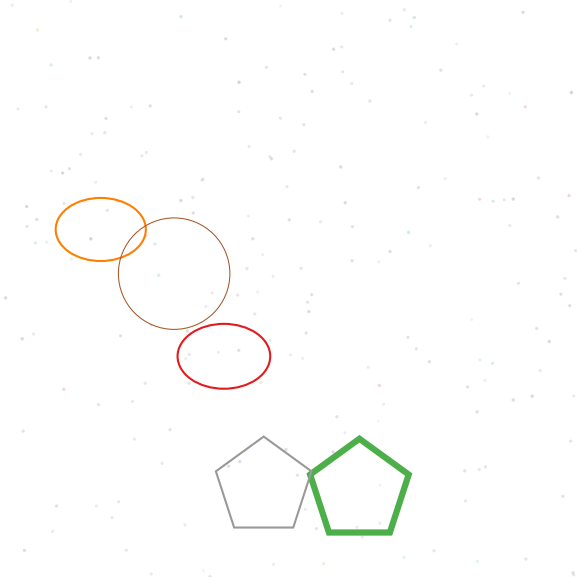[{"shape": "oval", "thickness": 1, "radius": 0.4, "center": [0.388, 0.382]}, {"shape": "pentagon", "thickness": 3, "radius": 0.45, "center": [0.622, 0.15]}, {"shape": "oval", "thickness": 1, "radius": 0.39, "center": [0.174, 0.602]}, {"shape": "circle", "thickness": 0.5, "radius": 0.48, "center": [0.302, 0.525]}, {"shape": "pentagon", "thickness": 1, "radius": 0.44, "center": [0.457, 0.156]}]